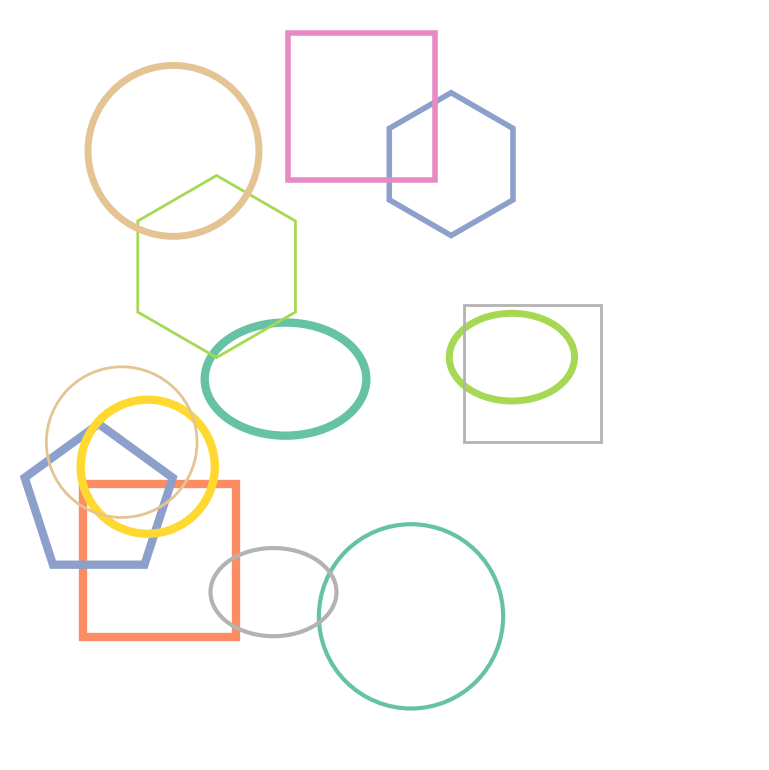[{"shape": "circle", "thickness": 1.5, "radius": 0.6, "center": [0.534, 0.2]}, {"shape": "oval", "thickness": 3, "radius": 0.52, "center": [0.371, 0.508]}, {"shape": "square", "thickness": 3, "radius": 0.5, "center": [0.207, 0.272]}, {"shape": "pentagon", "thickness": 3, "radius": 0.51, "center": [0.128, 0.348]}, {"shape": "hexagon", "thickness": 2, "radius": 0.46, "center": [0.586, 0.787]}, {"shape": "square", "thickness": 2, "radius": 0.48, "center": [0.47, 0.862]}, {"shape": "oval", "thickness": 2.5, "radius": 0.41, "center": [0.665, 0.536]}, {"shape": "hexagon", "thickness": 1, "radius": 0.59, "center": [0.281, 0.654]}, {"shape": "circle", "thickness": 3, "radius": 0.44, "center": [0.192, 0.394]}, {"shape": "circle", "thickness": 1, "radius": 0.49, "center": [0.158, 0.426]}, {"shape": "circle", "thickness": 2.5, "radius": 0.56, "center": [0.225, 0.804]}, {"shape": "oval", "thickness": 1.5, "radius": 0.41, "center": [0.355, 0.231]}, {"shape": "square", "thickness": 1, "radius": 0.44, "center": [0.691, 0.515]}]